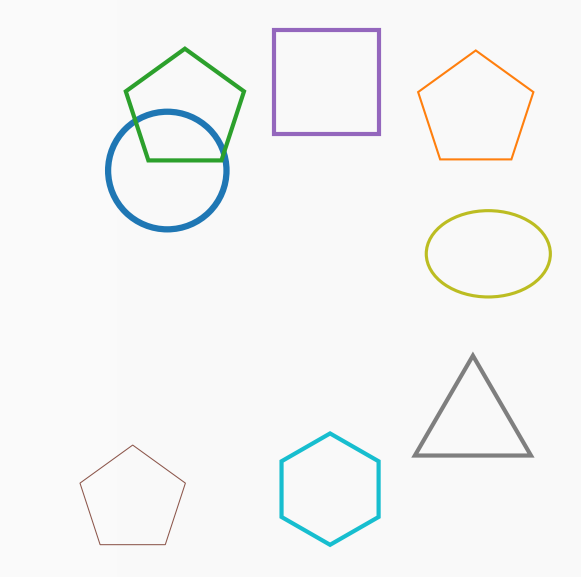[{"shape": "circle", "thickness": 3, "radius": 0.51, "center": [0.288, 0.704]}, {"shape": "pentagon", "thickness": 1, "radius": 0.52, "center": [0.819, 0.807]}, {"shape": "pentagon", "thickness": 2, "radius": 0.53, "center": [0.318, 0.808]}, {"shape": "square", "thickness": 2, "radius": 0.45, "center": [0.561, 0.857]}, {"shape": "pentagon", "thickness": 0.5, "radius": 0.48, "center": [0.228, 0.133]}, {"shape": "triangle", "thickness": 2, "radius": 0.58, "center": [0.814, 0.268]}, {"shape": "oval", "thickness": 1.5, "radius": 0.53, "center": [0.84, 0.56]}, {"shape": "hexagon", "thickness": 2, "radius": 0.48, "center": [0.568, 0.152]}]